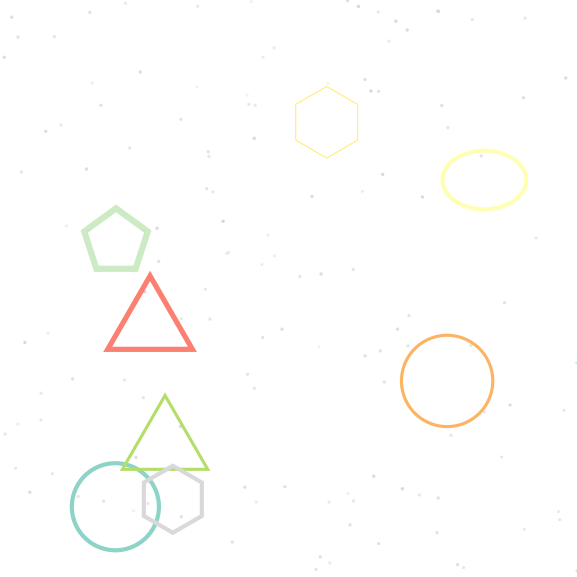[{"shape": "circle", "thickness": 2, "radius": 0.38, "center": [0.2, 0.122]}, {"shape": "oval", "thickness": 2, "radius": 0.36, "center": [0.839, 0.687]}, {"shape": "triangle", "thickness": 2.5, "radius": 0.42, "center": [0.26, 0.437]}, {"shape": "circle", "thickness": 1.5, "radius": 0.4, "center": [0.774, 0.339]}, {"shape": "triangle", "thickness": 1.5, "radius": 0.43, "center": [0.286, 0.229]}, {"shape": "hexagon", "thickness": 2, "radius": 0.29, "center": [0.299, 0.135]}, {"shape": "pentagon", "thickness": 3, "radius": 0.29, "center": [0.201, 0.58]}, {"shape": "hexagon", "thickness": 0.5, "radius": 0.31, "center": [0.566, 0.787]}]